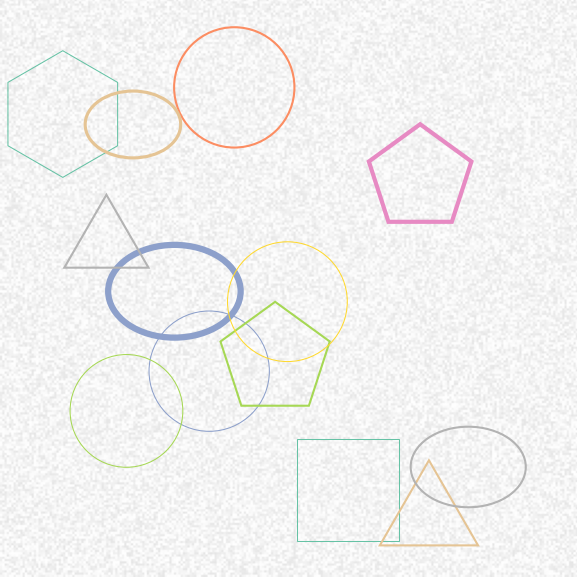[{"shape": "square", "thickness": 0.5, "radius": 0.44, "center": [0.602, 0.15]}, {"shape": "hexagon", "thickness": 0.5, "radius": 0.55, "center": [0.109, 0.802]}, {"shape": "circle", "thickness": 1, "radius": 0.52, "center": [0.406, 0.848]}, {"shape": "oval", "thickness": 3, "radius": 0.57, "center": [0.302, 0.495]}, {"shape": "circle", "thickness": 0.5, "radius": 0.52, "center": [0.362, 0.356]}, {"shape": "pentagon", "thickness": 2, "radius": 0.47, "center": [0.728, 0.691]}, {"shape": "pentagon", "thickness": 1, "radius": 0.5, "center": [0.476, 0.377]}, {"shape": "circle", "thickness": 0.5, "radius": 0.49, "center": [0.219, 0.288]}, {"shape": "circle", "thickness": 0.5, "radius": 0.52, "center": [0.498, 0.477]}, {"shape": "oval", "thickness": 1.5, "radius": 0.41, "center": [0.23, 0.784]}, {"shape": "triangle", "thickness": 1, "radius": 0.49, "center": [0.743, 0.104]}, {"shape": "triangle", "thickness": 1, "radius": 0.42, "center": [0.184, 0.578]}, {"shape": "oval", "thickness": 1, "radius": 0.5, "center": [0.811, 0.191]}]